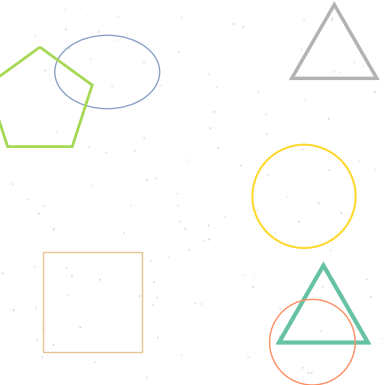[{"shape": "triangle", "thickness": 3, "radius": 0.67, "center": [0.84, 0.177]}, {"shape": "circle", "thickness": 1, "radius": 0.56, "center": [0.811, 0.111]}, {"shape": "oval", "thickness": 1, "radius": 0.68, "center": [0.278, 0.813]}, {"shape": "pentagon", "thickness": 2, "radius": 0.71, "center": [0.104, 0.735]}, {"shape": "circle", "thickness": 1.5, "radius": 0.67, "center": [0.79, 0.49]}, {"shape": "square", "thickness": 1, "radius": 0.65, "center": [0.241, 0.215]}, {"shape": "triangle", "thickness": 2.5, "radius": 0.64, "center": [0.868, 0.86]}]